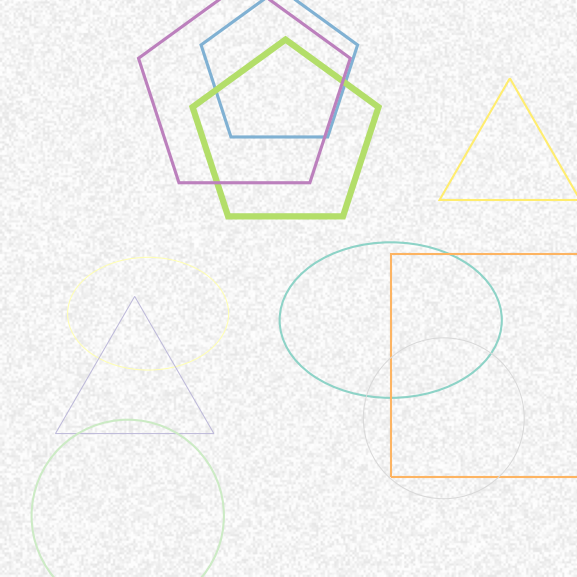[{"shape": "oval", "thickness": 1, "radius": 0.96, "center": [0.677, 0.445]}, {"shape": "oval", "thickness": 0.5, "radius": 0.7, "center": [0.256, 0.456]}, {"shape": "triangle", "thickness": 0.5, "radius": 0.79, "center": [0.233, 0.328]}, {"shape": "pentagon", "thickness": 1.5, "radius": 0.71, "center": [0.484, 0.877]}, {"shape": "square", "thickness": 1, "radius": 0.96, "center": [0.869, 0.366]}, {"shape": "pentagon", "thickness": 3, "radius": 0.85, "center": [0.494, 0.761]}, {"shape": "circle", "thickness": 0.5, "radius": 0.7, "center": [0.768, 0.275]}, {"shape": "pentagon", "thickness": 1.5, "radius": 0.96, "center": [0.423, 0.839]}, {"shape": "circle", "thickness": 1, "radius": 0.83, "center": [0.221, 0.106]}, {"shape": "triangle", "thickness": 1, "radius": 0.7, "center": [0.883, 0.723]}]